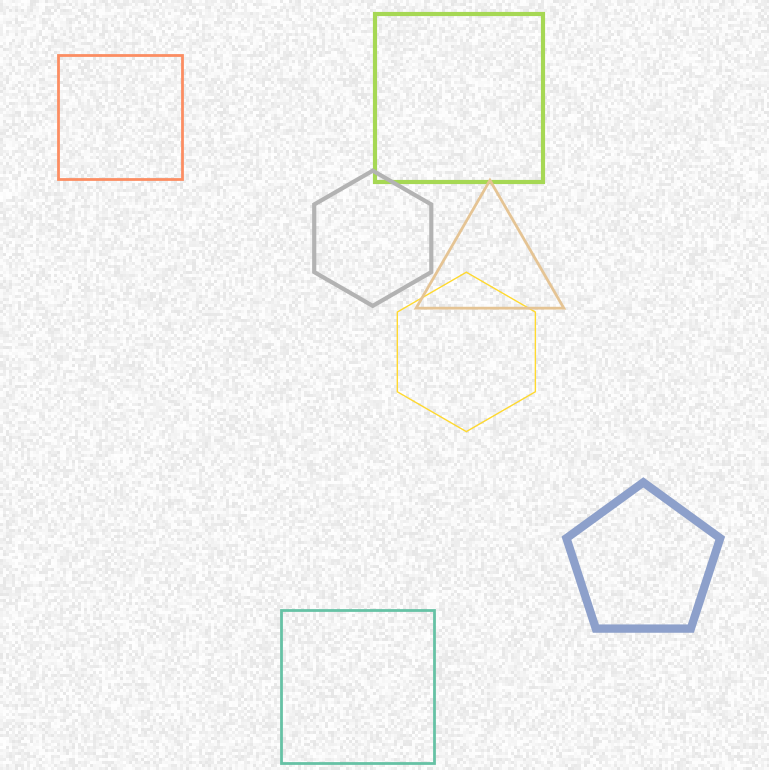[{"shape": "square", "thickness": 1, "radius": 0.5, "center": [0.465, 0.109]}, {"shape": "square", "thickness": 1, "radius": 0.4, "center": [0.156, 0.848]}, {"shape": "pentagon", "thickness": 3, "radius": 0.52, "center": [0.835, 0.269]}, {"shape": "square", "thickness": 1.5, "radius": 0.55, "center": [0.596, 0.873]}, {"shape": "hexagon", "thickness": 0.5, "radius": 0.52, "center": [0.606, 0.543]}, {"shape": "triangle", "thickness": 1, "radius": 0.55, "center": [0.636, 0.655]}, {"shape": "hexagon", "thickness": 1.5, "radius": 0.44, "center": [0.484, 0.691]}]